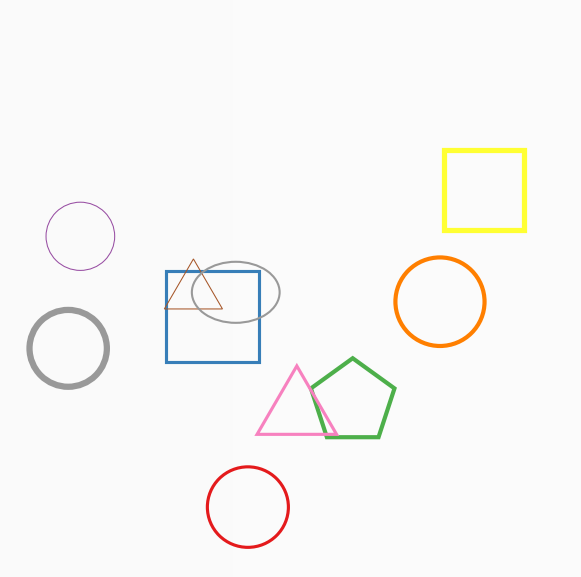[{"shape": "circle", "thickness": 1.5, "radius": 0.35, "center": [0.426, 0.121]}, {"shape": "square", "thickness": 1.5, "radius": 0.4, "center": [0.365, 0.451]}, {"shape": "pentagon", "thickness": 2, "radius": 0.38, "center": [0.607, 0.303]}, {"shape": "circle", "thickness": 0.5, "radius": 0.3, "center": [0.138, 0.59]}, {"shape": "circle", "thickness": 2, "radius": 0.38, "center": [0.757, 0.477]}, {"shape": "square", "thickness": 2.5, "radius": 0.35, "center": [0.832, 0.671]}, {"shape": "triangle", "thickness": 0.5, "radius": 0.29, "center": [0.333, 0.493]}, {"shape": "triangle", "thickness": 1.5, "radius": 0.39, "center": [0.511, 0.287]}, {"shape": "circle", "thickness": 3, "radius": 0.33, "center": [0.117, 0.396]}, {"shape": "oval", "thickness": 1, "radius": 0.38, "center": [0.406, 0.493]}]